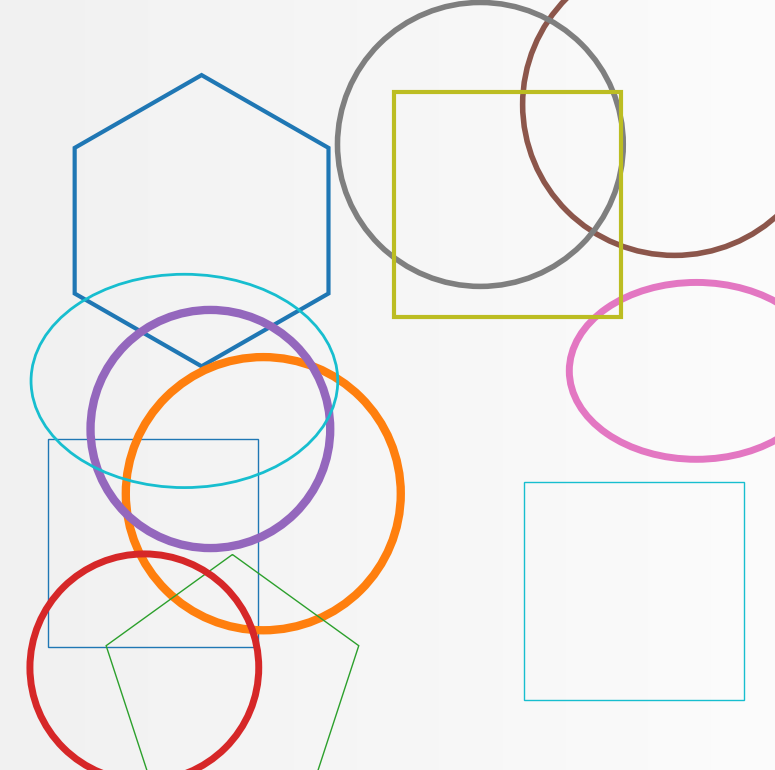[{"shape": "hexagon", "thickness": 1.5, "radius": 0.95, "center": [0.26, 0.713]}, {"shape": "square", "thickness": 0.5, "radius": 0.68, "center": [0.198, 0.295]}, {"shape": "circle", "thickness": 3, "radius": 0.89, "center": [0.34, 0.359]}, {"shape": "pentagon", "thickness": 0.5, "radius": 0.86, "center": [0.3, 0.108]}, {"shape": "circle", "thickness": 2.5, "radius": 0.74, "center": [0.186, 0.133]}, {"shape": "circle", "thickness": 3, "radius": 0.77, "center": [0.271, 0.443]}, {"shape": "circle", "thickness": 2, "radius": 0.98, "center": [0.87, 0.864]}, {"shape": "oval", "thickness": 2.5, "radius": 0.82, "center": [0.899, 0.518]}, {"shape": "circle", "thickness": 2, "radius": 0.92, "center": [0.62, 0.812]}, {"shape": "square", "thickness": 1.5, "radius": 0.73, "center": [0.655, 0.735]}, {"shape": "oval", "thickness": 1, "radius": 0.99, "center": [0.238, 0.505]}, {"shape": "square", "thickness": 0.5, "radius": 0.71, "center": [0.818, 0.232]}]